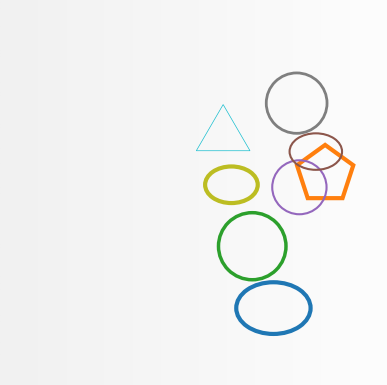[{"shape": "oval", "thickness": 3, "radius": 0.48, "center": [0.706, 0.2]}, {"shape": "pentagon", "thickness": 3, "radius": 0.38, "center": [0.839, 0.547]}, {"shape": "circle", "thickness": 2.5, "radius": 0.44, "center": [0.651, 0.36]}, {"shape": "circle", "thickness": 1.5, "radius": 0.35, "center": [0.773, 0.514]}, {"shape": "oval", "thickness": 1.5, "radius": 0.34, "center": [0.815, 0.606]}, {"shape": "circle", "thickness": 2, "radius": 0.39, "center": [0.766, 0.732]}, {"shape": "oval", "thickness": 3, "radius": 0.34, "center": [0.597, 0.52]}, {"shape": "triangle", "thickness": 0.5, "radius": 0.4, "center": [0.576, 0.648]}]